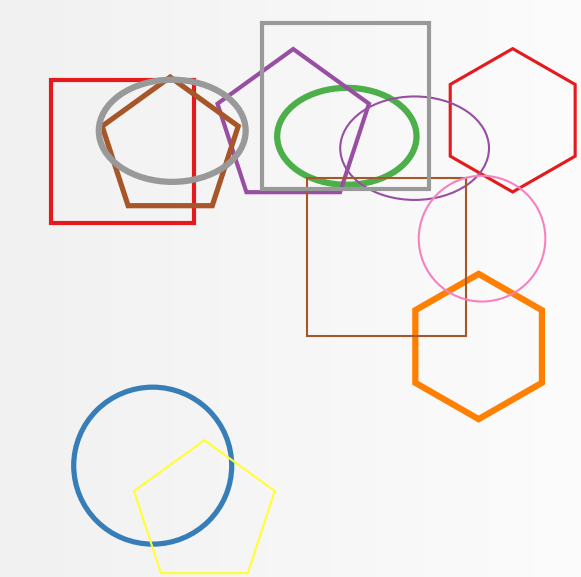[{"shape": "hexagon", "thickness": 1.5, "radius": 0.62, "center": [0.882, 0.791]}, {"shape": "square", "thickness": 2, "radius": 0.62, "center": [0.21, 0.737]}, {"shape": "circle", "thickness": 2.5, "radius": 0.68, "center": [0.263, 0.193]}, {"shape": "oval", "thickness": 3, "radius": 0.6, "center": [0.597, 0.763]}, {"shape": "oval", "thickness": 1, "radius": 0.64, "center": [0.713, 0.743]}, {"shape": "pentagon", "thickness": 2, "radius": 0.69, "center": [0.504, 0.777]}, {"shape": "hexagon", "thickness": 3, "radius": 0.63, "center": [0.823, 0.399]}, {"shape": "pentagon", "thickness": 1, "radius": 0.64, "center": [0.352, 0.11]}, {"shape": "square", "thickness": 1, "radius": 0.69, "center": [0.665, 0.555]}, {"shape": "pentagon", "thickness": 2.5, "radius": 0.62, "center": [0.293, 0.743]}, {"shape": "circle", "thickness": 1, "radius": 0.54, "center": [0.829, 0.586]}, {"shape": "square", "thickness": 2, "radius": 0.72, "center": [0.595, 0.815]}, {"shape": "oval", "thickness": 3, "radius": 0.63, "center": [0.296, 0.773]}]